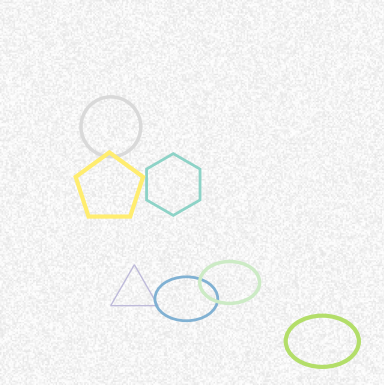[{"shape": "hexagon", "thickness": 2, "radius": 0.4, "center": [0.45, 0.521]}, {"shape": "triangle", "thickness": 1, "radius": 0.35, "center": [0.349, 0.242]}, {"shape": "oval", "thickness": 2, "radius": 0.41, "center": [0.484, 0.224]}, {"shape": "oval", "thickness": 3, "radius": 0.48, "center": [0.837, 0.114]}, {"shape": "circle", "thickness": 2.5, "radius": 0.39, "center": [0.288, 0.671]}, {"shape": "oval", "thickness": 2.5, "radius": 0.39, "center": [0.597, 0.266]}, {"shape": "pentagon", "thickness": 3, "radius": 0.46, "center": [0.284, 0.512]}]